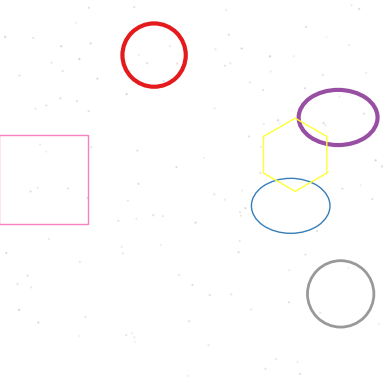[{"shape": "circle", "thickness": 3, "radius": 0.41, "center": [0.4, 0.857]}, {"shape": "oval", "thickness": 1, "radius": 0.51, "center": [0.755, 0.465]}, {"shape": "oval", "thickness": 3, "radius": 0.51, "center": [0.878, 0.695]}, {"shape": "hexagon", "thickness": 1, "radius": 0.47, "center": [0.767, 0.598]}, {"shape": "square", "thickness": 1, "radius": 0.58, "center": [0.114, 0.533]}, {"shape": "circle", "thickness": 2, "radius": 0.43, "center": [0.885, 0.237]}]